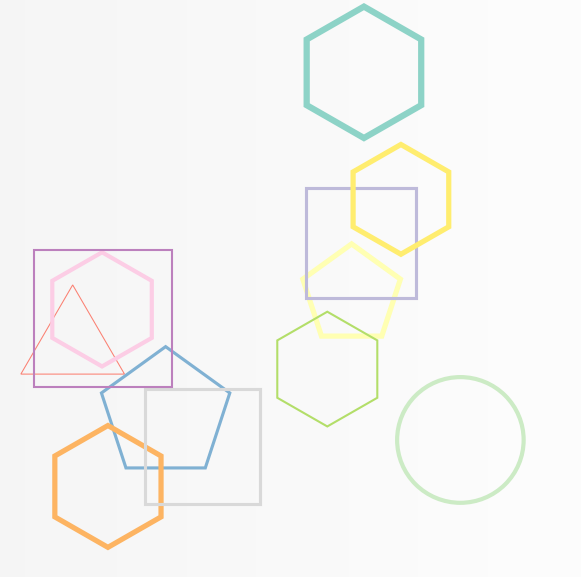[{"shape": "hexagon", "thickness": 3, "radius": 0.57, "center": [0.626, 0.874]}, {"shape": "pentagon", "thickness": 2.5, "radius": 0.44, "center": [0.605, 0.489]}, {"shape": "square", "thickness": 1.5, "radius": 0.47, "center": [0.622, 0.578]}, {"shape": "triangle", "thickness": 0.5, "radius": 0.51, "center": [0.125, 0.403]}, {"shape": "pentagon", "thickness": 1.5, "radius": 0.58, "center": [0.285, 0.283]}, {"shape": "hexagon", "thickness": 2.5, "radius": 0.53, "center": [0.186, 0.157]}, {"shape": "hexagon", "thickness": 1, "radius": 0.5, "center": [0.563, 0.36]}, {"shape": "hexagon", "thickness": 2, "radius": 0.49, "center": [0.176, 0.463]}, {"shape": "square", "thickness": 1.5, "radius": 0.49, "center": [0.348, 0.226]}, {"shape": "square", "thickness": 1, "radius": 0.59, "center": [0.177, 0.447]}, {"shape": "circle", "thickness": 2, "radius": 0.54, "center": [0.792, 0.237]}, {"shape": "hexagon", "thickness": 2.5, "radius": 0.48, "center": [0.69, 0.654]}]